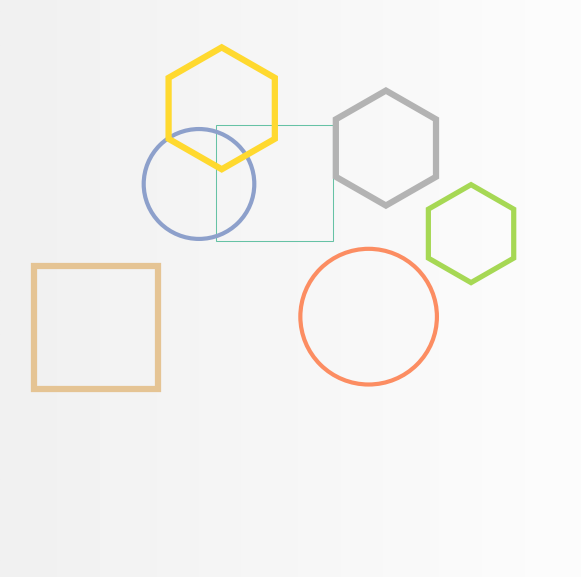[{"shape": "square", "thickness": 0.5, "radius": 0.51, "center": [0.472, 0.682]}, {"shape": "circle", "thickness": 2, "radius": 0.59, "center": [0.634, 0.451]}, {"shape": "circle", "thickness": 2, "radius": 0.48, "center": [0.342, 0.681]}, {"shape": "hexagon", "thickness": 2.5, "radius": 0.42, "center": [0.81, 0.595]}, {"shape": "hexagon", "thickness": 3, "radius": 0.53, "center": [0.381, 0.812]}, {"shape": "square", "thickness": 3, "radius": 0.54, "center": [0.165, 0.432]}, {"shape": "hexagon", "thickness": 3, "radius": 0.5, "center": [0.664, 0.743]}]